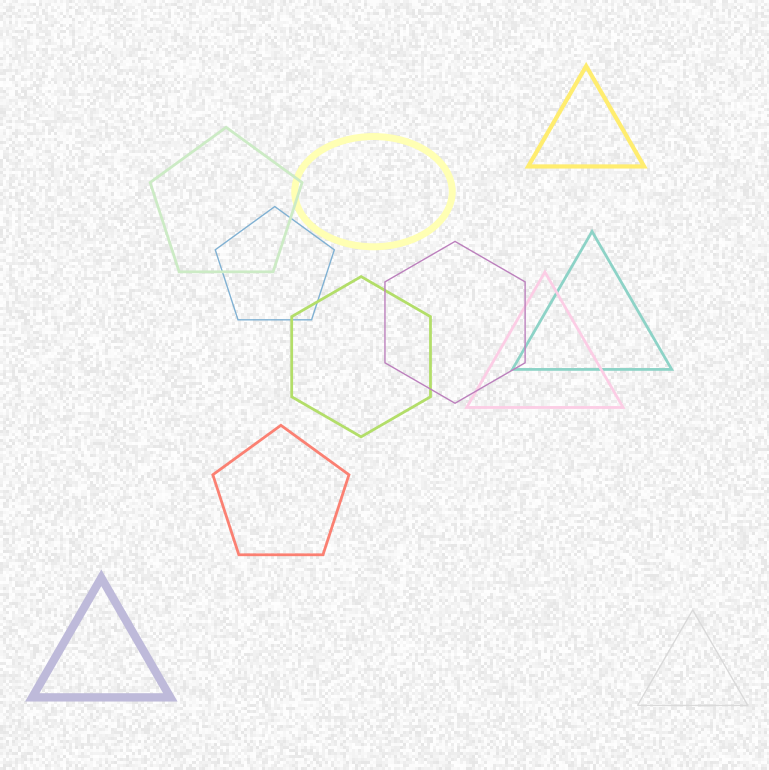[{"shape": "triangle", "thickness": 1, "radius": 0.6, "center": [0.769, 0.58]}, {"shape": "oval", "thickness": 2.5, "radius": 0.51, "center": [0.485, 0.751]}, {"shape": "triangle", "thickness": 3, "radius": 0.52, "center": [0.132, 0.146]}, {"shape": "pentagon", "thickness": 1, "radius": 0.46, "center": [0.365, 0.355]}, {"shape": "pentagon", "thickness": 0.5, "radius": 0.41, "center": [0.357, 0.65]}, {"shape": "hexagon", "thickness": 1, "radius": 0.52, "center": [0.469, 0.537]}, {"shape": "triangle", "thickness": 1, "radius": 0.59, "center": [0.708, 0.529]}, {"shape": "triangle", "thickness": 0.5, "radius": 0.41, "center": [0.9, 0.125]}, {"shape": "hexagon", "thickness": 0.5, "radius": 0.53, "center": [0.591, 0.581]}, {"shape": "pentagon", "thickness": 1, "radius": 0.52, "center": [0.294, 0.731]}, {"shape": "triangle", "thickness": 1.5, "radius": 0.43, "center": [0.761, 0.827]}]